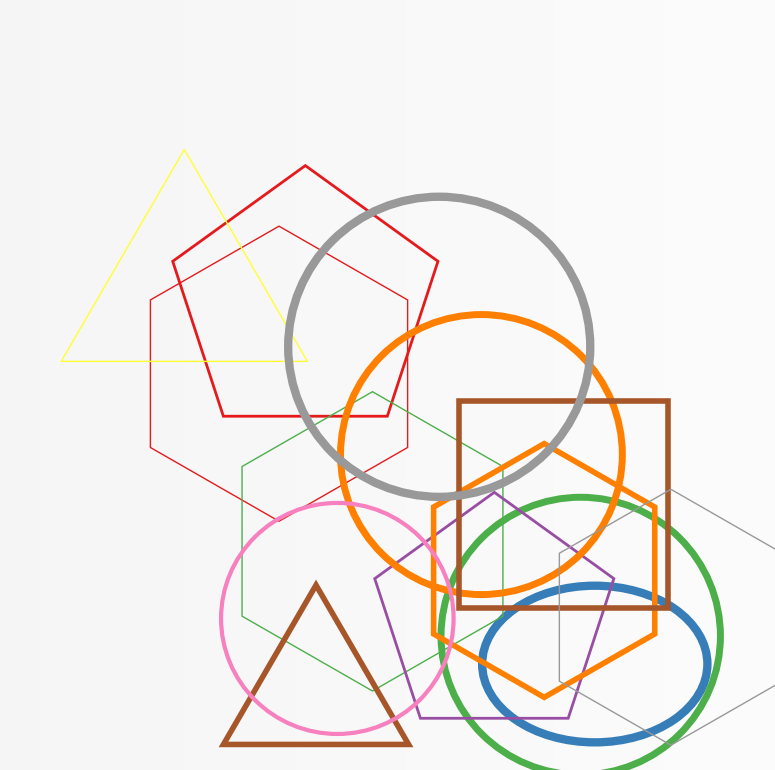[{"shape": "hexagon", "thickness": 0.5, "radius": 0.96, "center": [0.36, 0.515]}, {"shape": "pentagon", "thickness": 1, "radius": 0.9, "center": [0.394, 0.605]}, {"shape": "oval", "thickness": 3, "radius": 0.73, "center": [0.767, 0.138]}, {"shape": "circle", "thickness": 2.5, "radius": 0.9, "center": [0.749, 0.174]}, {"shape": "hexagon", "thickness": 0.5, "radius": 0.97, "center": [0.481, 0.297]}, {"shape": "pentagon", "thickness": 1, "radius": 0.81, "center": [0.638, 0.198]}, {"shape": "circle", "thickness": 2.5, "radius": 0.91, "center": [0.621, 0.41]}, {"shape": "hexagon", "thickness": 2, "radius": 0.82, "center": [0.702, 0.259]}, {"shape": "triangle", "thickness": 0.5, "radius": 0.92, "center": [0.238, 0.622]}, {"shape": "square", "thickness": 2, "radius": 0.67, "center": [0.727, 0.345]}, {"shape": "triangle", "thickness": 2, "radius": 0.69, "center": [0.408, 0.102]}, {"shape": "circle", "thickness": 1.5, "radius": 0.75, "center": [0.435, 0.197]}, {"shape": "circle", "thickness": 3, "radius": 0.97, "center": [0.567, 0.55]}, {"shape": "hexagon", "thickness": 0.5, "radius": 0.83, "center": [0.866, 0.198]}]